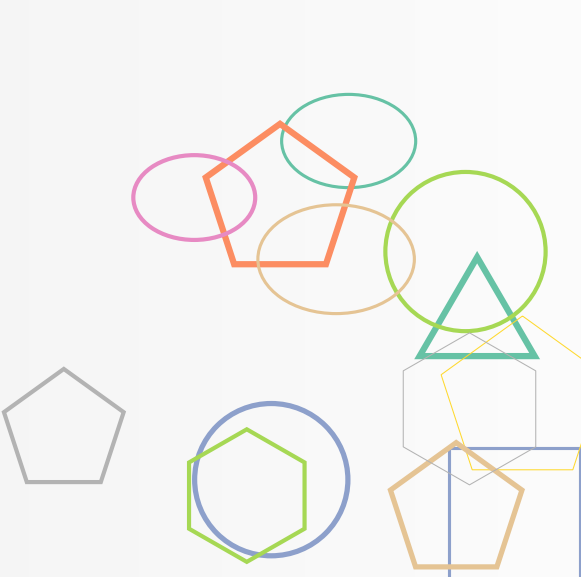[{"shape": "triangle", "thickness": 3, "radius": 0.57, "center": [0.821, 0.44]}, {"shape": "oval", "thickness": 1.5, "radius": 0.58, "center": [0.6, 0.755]}, {"shape": "pentagon", "thickness": 3, "radius": 0.67, "center": [0.482, 0.65]}, {"shape": "circle", "thickness": 2.5, "radius": 0.66, "center": [0.467, 0.169]}, {"shape": "square", "thickness": 1.5, "radius": 0.56, "center": [0.885, 0.11]}, {"shape": "oval", "thickness": 2, "radius": 0.52, "center": [0.334, 0.657]}, {"shape": "circle", "thickness": 2, "radius": 0.69, "center": [0.801, 0.564]}, {"shape": "hexagon", "thickness": 2, "radius": 0.57, "center": [0.425, 0.141]}, {"shape": "pentagon", "thickness": 0.5, "radius": 0.74, "center": [0.899, 0.305]}, {"shape": "oval", "thickness": 1.5, "radius": 0.67, "center": [0.578, 0.55]}, {"shape": "pentagon", "thickness": 2.5, "radius": 0.59, "center": [0.785, 0.114]}, {"shape": "hexagon", "thickness": 0.5, "radius": 0.66, "center": [0.808, 0.291]}, {"shape": "pentagon", "thickness": 2, "radius": 0.54, "center": [0.11, 0.252]}]